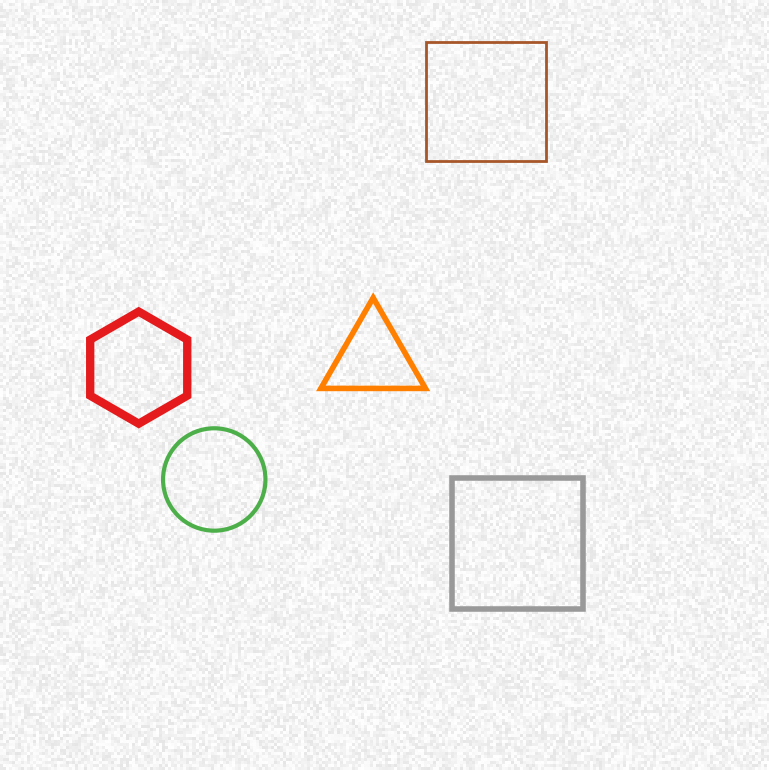[{"shape": "hexagon", "thickness": 3, "radius": 0.36, "center": [0.18, 0.523]}, {"shape": "circle", "thickness": 1.5, "radius": 0.33, "center": [0.278, 0.377]}, {"shape": "triangle", "thickness": 2, "radius": 0.39, "center": [0.485, 0.535]}, {"shape": "square", "thickness": 1, "radius": 0.39, "center": [0.632, 0.868]}, {"shape": "square", "thickness": 2, "radius": 0.43, "center": [0.672, 0.294]}]